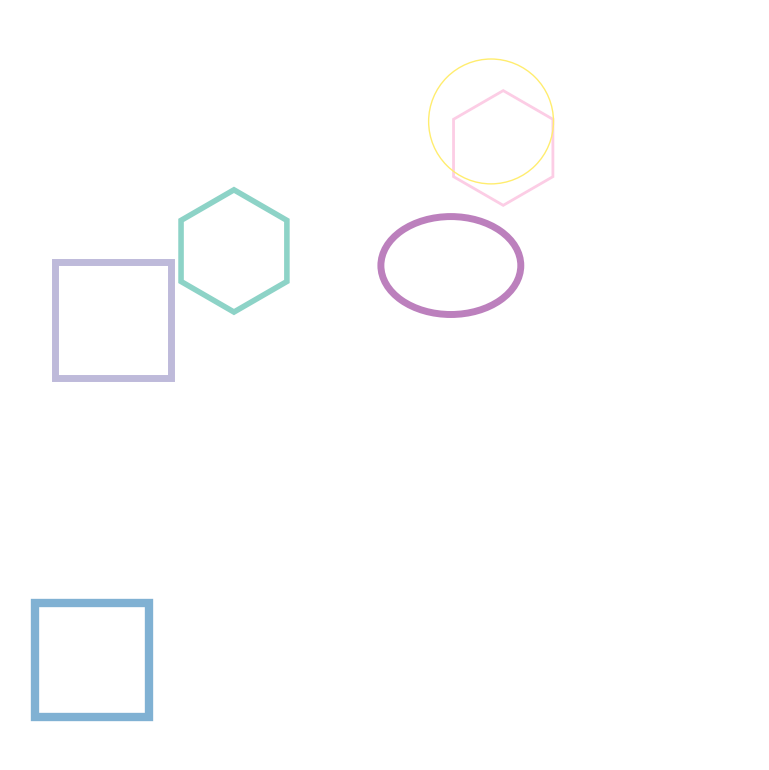[{"shape": "hexagon", "thickness": 2, "radius": 0.4, "center": [0.304, 0.674]}, {"shape": "square", "thickness": 2.5, "radius": 0.38, "center": [0.147, 0.584]}, {"shape": "square", "thickness": 3, "radius": 0.37, "center": [0.12, 0.142]}, {"shape": "hexagon", "thickness": 1, "radius": 0.37, "center": [0.654, 0.808]}, {"shape": "oval", "thickness": 2.5, "radius": 0.45, "center": [0.586, 0.655]}, {"shape": "circle", "thickness": 0.5, "radius": 0.41, "center": [0.638, 0.842]}]